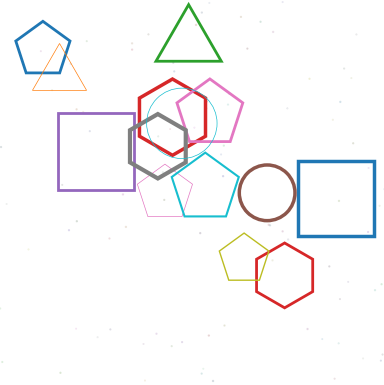[{"shape": "square", "thickness": 2.5, "radius": 0.49, "center": [0.873, 0.484]}, {"shape": "pentagon", "thickness": 2, "radius": 0.37, "center": [0.111, 0.871]}, {"shape": "triangle", "thickness": 0.5, "radius": 0.41, "center": [0.155, 0.806]}, {"shape": "triangle", "thickness": 2, "radius": 0.49, "center": [0.49, 0.89]}, {"shape": "hexagon", "thickness": 2.5, "radius": 0.5, "center": [0.448, 0.696]}, {"shape": "hexagon", "thickness": 2, "radius": 0.42, "center": [0.739, 0.285]}, {"shape": "square", "thickness": 2, "radius": 0.5, "center": [0.249, 0.607]}, {"shape": "circle", "thickness": 2.5, "radius": 0.36, "center": [0.694, 0.499]}, {"shape": "pentagon", "thickness": 2, "radius": 0.45, "center": [0.545, 0.705]}, {"shape": "pentagon", "thickness": 0.5, "radius": 0.38, "center": [0.428, 0.498]}, {"shape": "hexagon", "thickness": 3, "radius": 0.42, "center": [0.41, 0.62]}, {"shape": "pentagon", "thickness": 1, "radius": 0.34, "center": [0.634, 0.327]}, {"shape": "circle", "thickness": 0.5, "radius": 0.46, "center": [0.472, 0.68]}, {"shape": "pentagon", "thickness": 1.5, "radius": 0.46, "center": [0.533, 0.512]}]